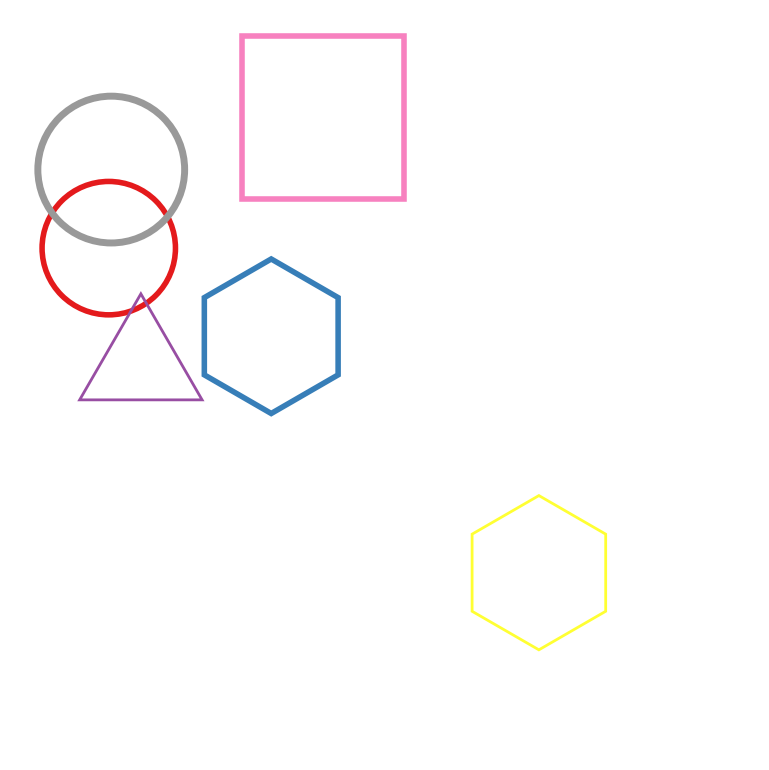[{"shape": "circle", "thickness": 2, "radius": 0.43, "center": [0.141, 0.678]}, {"shape": "hexagon", "thickness": 2, "radius": 0.5, "center": [0.352, 0.563]}, {"shape": "triangle", "thickness": 1, "radius": 0.46, "center": [0.183, 0.527]}, {"shape": "hexagon", "thickness": 1, "radius": 0.5, "center": [0.7, 0.256]}, {"shape": "square", "thickness": 2, "radius": 0.53, "center": [0.42, 0.848]}, {"shape": "circle", "thickness": 2.5, "radius": 0.48, "center": [0.144, 0.78]}]